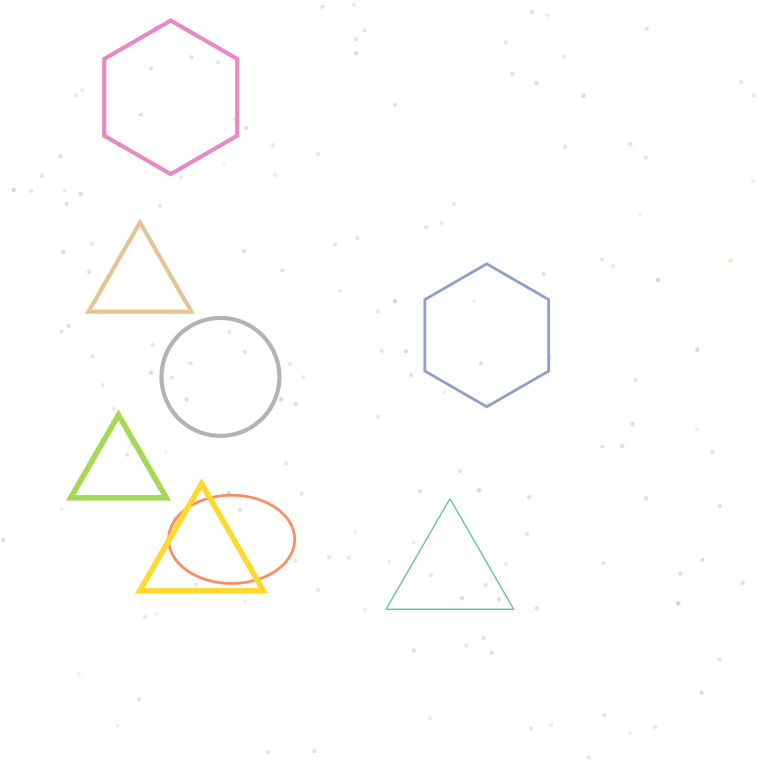[{"shape": "triangle", "thickness": 0.5, "radius": 0.48, "center": [0.584, 0.257]}, {"shape": "oval", "thickness": 1, "radius": 0.41, "center": [0.301, 0.3]}, {"shape": "hexagon", "thickness": 1, "radius": 0.46, "center": [0.632, 0.565]}, {"shape": "hexagon", "thickness": 1.5, "radius": 0.5, "center": [0.222, 0.874]}, {"shape": "triangle", "thickness": 2, "radius": 0.36, "center": [0.154, 0.389]}, {"shape": "triangle", "thickness": 2, "radius": 0.46, "center": [0.262, 0.279]}, {"shape": "triangle", "thickness": 1.5, "radius": 0.39, "center": [0.182, 0.634]}, {"shape": "circle", "thickness": 1.5, "radius": 0.38, "center": [0.286, 0.511]}]